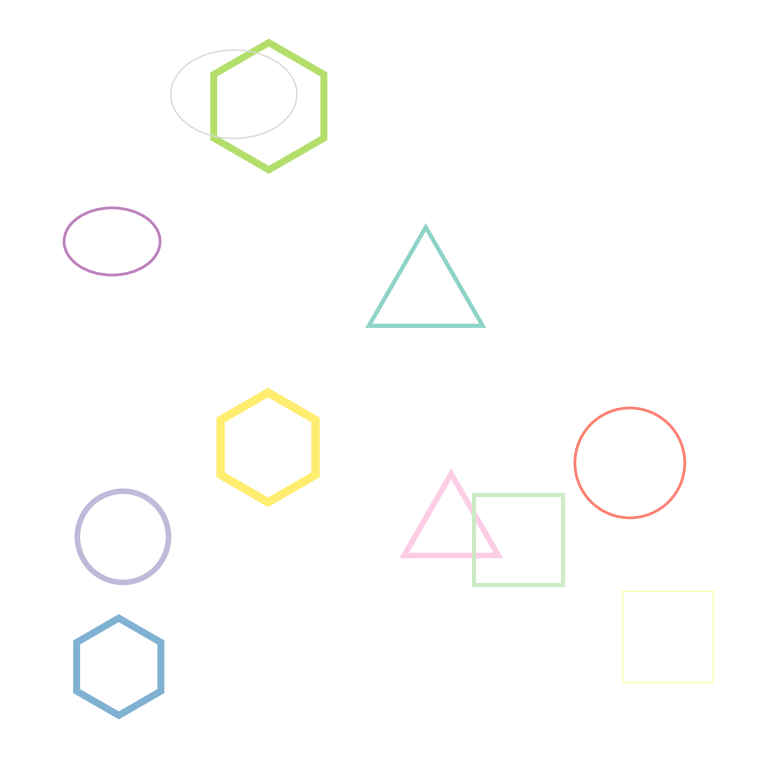[{"shape": "triangle", "thickness": 1.5, "radius": 0.43, "center": [0.553, 0.62]}, {"shape": "square", "thickness": 0.5, "radius": 0.3, "center": [0.867, 0.173]}, {"shape": "circle", "thickness": 2, "radius": 0.3, "center": [0.16, 0.303]}, {"shape": "circle", "thickness": 1, "radius": 0.36, "center": [0.818, 0.399]}, {"shape": "hexagon", "thickness": 2.5, "radius": 0.32, "center": [0.154, 0.134]}, {"shape": "hexagon", "thickness": 2.5, "radius": 0.41, "center": [0.349, 0.862]}, {"shape": "triangle", "thickness": 2, "radius": 0.35, "center": [0.586, 0.314]}, {"shape": "oval", "thickness": 0.5, "radius": 0.41, "center": [0.304, 0.878]}, {"shape": "oval", "thickness": 1, "radius": 0.31, "center": [0.146, 0.686]}, {"shape": "square", "thickness": 1.5, "radius": 0.29, "center": [0.673, 0.299]}, {"shape": "hexagon", "thickness": 3, "radius": 0.36, "center": [0.348, 0.419]}]